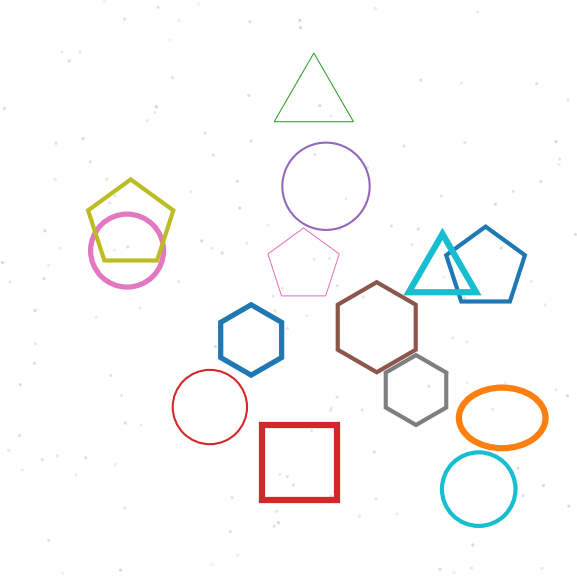[{"shape": "pentagon", "thickness": 2, "radius": 0.36, "center": [0.841, 0.535]}, {"shape": "hexagon", "thickness": 2.5, "radius": 0.3, "center": [0.435, 0.41]}, {"shape": "oval", "thickness": 3, "radius": 0.37, "center": [0.87, 0.275]}, {"shape": "triangle", "thickness": 0.5, "radius": 0.4, "center": [0.543, 0.828]}, {"shape": "square", "thickness": 3, "radius": 0.32, "center": [0.519, 0.198]}, {"shape": "circle", "thickness": 1, "radius": 0.32, "center": [0.363, 0.294]}, {"shape": "circle", "thickness": 1, "radius": 0.38, "center": [0.565, 0.677]}, {"shape": "hexagon", "thickness": 2, "radius": 0.39, "center": [0.652, 0.433]}, {"shape": "circle", "thickness": 2.5, "radius": 0.32, "center": [0.22, 0.565]}, {"shape": "pentagon", "thickness": 0.5, "radius": 0.32, "center": [0.526, 0.539]}, {"shape": "hexagon", "thickness": 2, "radius": 0.3, "center": [0.72, 0.324]}, {"shape": "pentagon", "thickness": 2, "radius": 0.39, "center": [0.226, 0.611]}, {"shape": "triangle", "thickness": 3, "radius": 0.34, "center": [0.766, 0.527]}, {"shape": "circle", "thickness": 2, "radius": 0.32, "center": [0.829, 0.152]}]